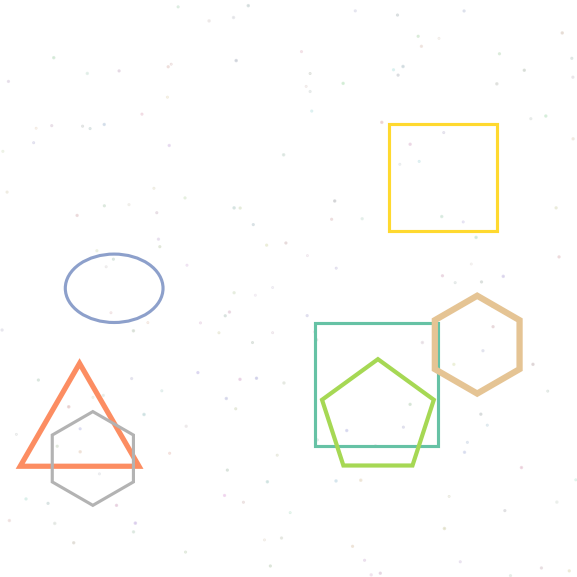[{"shape": "square", "thickness": 1.5, "radius": 0.53, "center": [0.652, 0.333]}, {"shape": "triangle", "thickness": 2.5, "radius": 0.59, "center": [0.138, 0.251]}, {"shape": "oval", "thickness": 1.5, "radius": 0.42, "center": [0.198, 0.5]}, {"shape": "pentagon", "thickness": 2, "radius": 0.51, "center": [0.654, 0.275]}, {"shape": "square", "thickness": 1.5, "radius": 0.47, "center": [0.768, 0.692]}, {"shape": "hexagon", "thickness": 3, "radius": 0.42, "center": [0.826, 0.402]}, {"shape": "hexagon", "thickness": 1.5, "radius": 0.41, "center": [0.161, 0.205]}]